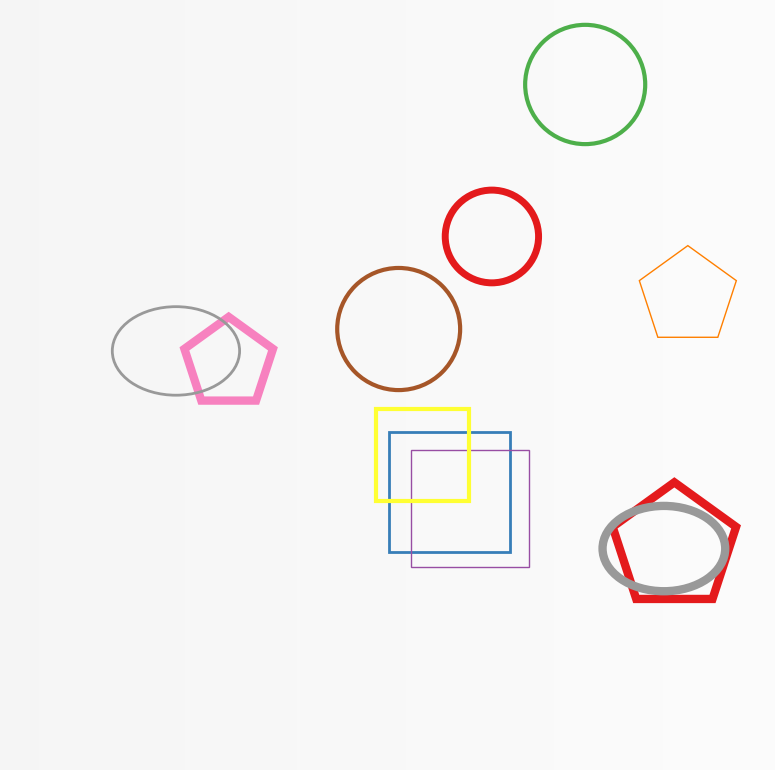[{"shape": "circle", "thickness": 2.5, "radius": 0.3, "center": [0.635, 0.693]}, {"shape": "pentagon", "thickness": 3, "radius": 0.42, "center": [0.87, 0.29]}, {"shape": "square", "thickness": 1, "radius": 0.39, "center": [0.58, 0.361]}, {"shape": "circle", "thickness": 1.5, "radius": 0.39, "center": [0.755, 0.89]}, {"shape": "square", "thickness": 0.5, "radius": 0.38, "center": [0.606, 0.34]}, {"shape": "pentagon", "thickness": 0.5, "radius": 0.33, "center": [0.888, 0.615]}, {"shape": "square", "thickness": 1.5, "radius": 0.3, "center": [0.545, 0.409]}, {"shape": "circle", "thickness": 1.5, "radius": 0.4, "center": [0.514, 0.573]}, {"shape": "pentagon", "thickness": 3, "radius": 0.3, "center": [0.295, 0.528]}, {"shape": "oval", "thickness": 1, "radius": 0.41, "center": [0.227, 0.544]}, {"shape": "oval", "thickness": 3, "radius": 0.4, "center": [0.857, 0.288]}]